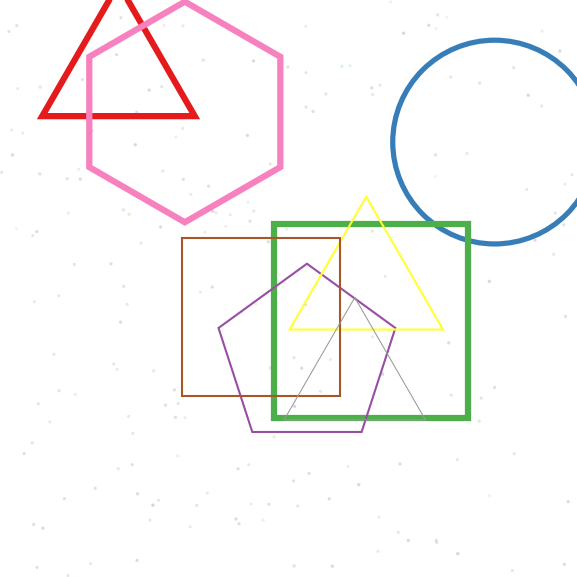[{"shape": "triangle", "thickness": 3, "radius": 0.76, "center": [0.205, 0.874]}, {"shape": "circle", "thickness": 2.5, "radius": 0.88, "center": [0.856, 0.753]}, {"shape": "square", "thickness": 3, "radius": 0.84, "center": [0.643, 0.443]}, {"shape": "pentagon", "thickness": 1, "radius": 0.81, "center": [0.532, 0.381]}, {"shape": "triangle", "thickness": 1, "radius": 0.77, "center": [0.634, 0.505]}, {"shape": "square", "thickness": 1, "radius": 0.68, "center": [0.452, 0.45]}, {"shape": "hexagon", "thickness": 3, "radius": 0.95, "center": [0.32, 0.805]}, {"shape": "triangle", "thickness": 0.5, "radius": 0.71, "center": [0.614, 0.343]}]